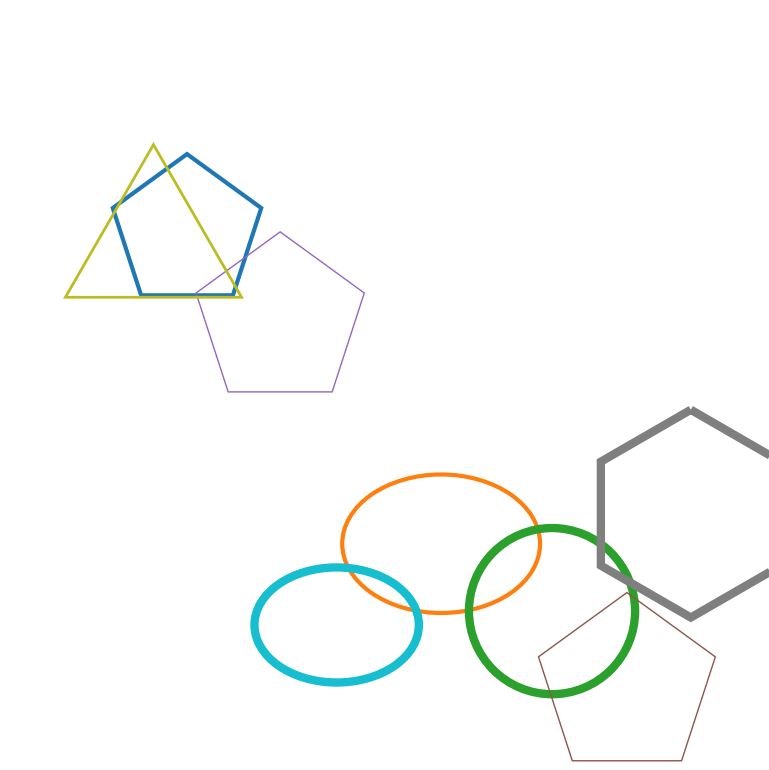[{"shape": "pentagon", "thickness": 1.5, "radius": 0.51, "center": [0.243, 0.699]}, {"shape": "oval", "thickness": 1.5, "radius": 0.64, "center": [0.573, 0.294]}, {"shape": "circle", "thickness": 3, "radius": 0.54, "center": [0.717, 0.206]}, {"shape": "pentagon", "thickness": 0.5, "radius": 0.57, "center": [0.364, 0.584]}, {"shape": "pentagon", "thickness": 0.5, "radius": 0.6, "center": [0.814, 0.11]}, {"shape": "hexagon", "thickness": 3, "radius": 0.67, "center": [0.897, 0.333]}, {"shape": "triangle", "thickness": 1, "radius": 0.66, "center": [0.199, 0.68]}, {"shape": "oval", "thickness": 3, "radius": 0.53, "center": [0.437, 0.188]}]